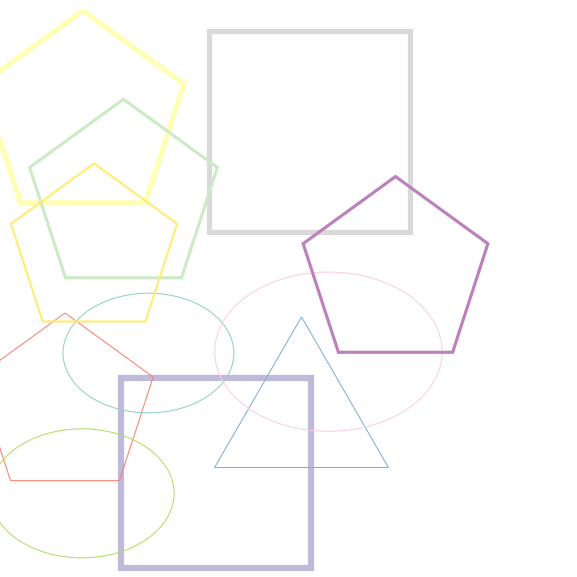[{"shape": "oval", "thickness": 0.5, "radius": 0.74, "center": [0.257, 0.388]}, {"shape": "pentagon", "thickness": 2.5, "radius": 0.92, "center": [0.144, 0.797]}, {"shape": "square", "thickness": 3, "radius": 0.82, "center": [0.374, 0.181]}, {"shape": "pentagon", "thickness": 0.5, "radius": 0.8, "center": [0.113, 0.297]}, {"shape": "triangle", "thickness": 0.5, "radius": 0.87, "center": [0.522, 0.277]}, {"shape": "oval", "thickness": 0.5, "radius": 0.8, "center": [0.142, 0.145]}, {"shape": "oval", "thickness": 0.5, "radius": 0.98, "center": [0.569, 0.39]}, {"shape": "square", "thickness": 2.5, "radius": 0.87, "center": [0.536, 0.772]}, {"shape": "pentagon", "thickness": 1.5, "radius": 0.84, "center": [0.685, 0.525]}, {"shape": "pentagon", "thickness": 1.5, "radius": 0.85, "center": [0.214, 0.656]}, {"shape": "pentagon", "thickness": 1, "radius": 0.76, "center": [0.163, 0.565]}]